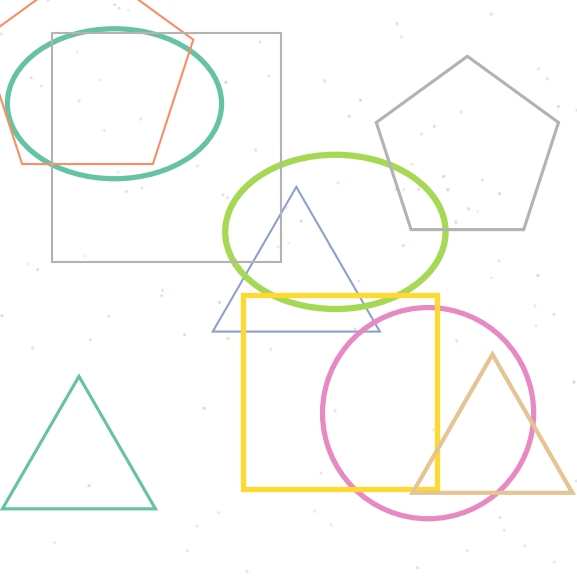[{"shape": "oval", "thickness": 2.5, "radius": 0.93, "center": [0.198, 0.82]}, {"shape": "triangle", "thickness": 1.5, "radius": 0.76, "center": [0.137, 0.195]}, {"shape": "pentagon", "thickness": 1, "radius": 0.96, "center": [0.152, 0.871]}, {"shape": "triangle", "thickness": 1, "radius": 0.84, "center": [0.513, 0.508]}, {"shape": "circle", "thickness": 2.5, "radius": 0.91, "center": [0.741, 0.284]}, {"shape": "oval", "thickness": 3, "radius": 0.95, "center": [0.581, 0.598]}, {"shape": "square", "thickness": 2.5, "radius": 0.84, "center": [0.589, 0.32]}, {"shape": "triangle", "thickness": 2, "radius": 0.8, "center": [0.853, 0.226]}, {"shape": "pentagon", "thickness": 1.5, "radius": 0.83, "center": [0.809, 0.736]}, {"shape": "square", "thickness": 1, "radius": 0.99, "center": [0.288, 0.744]}]